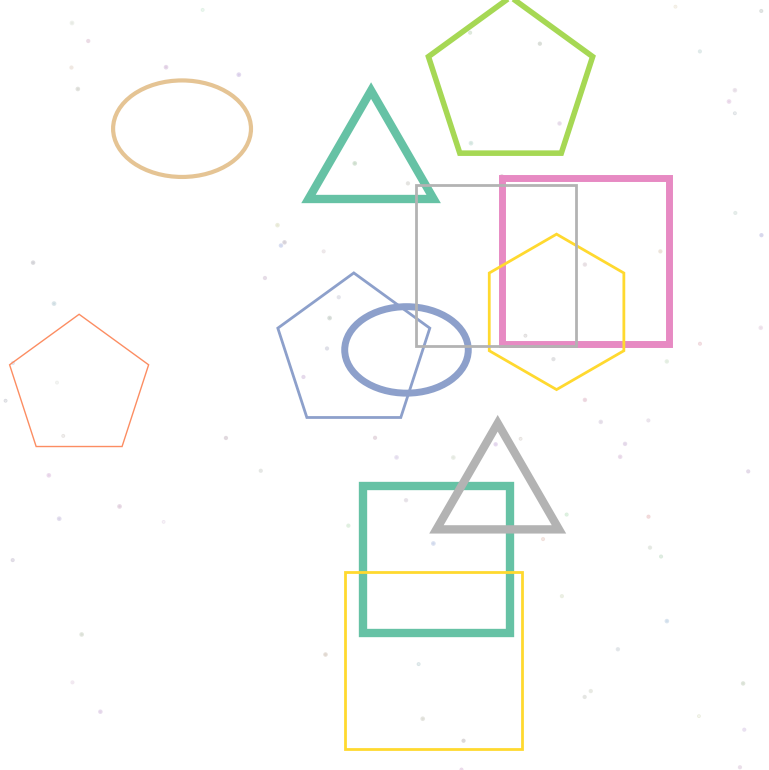[{"shape": "square", "thickness": 3, "radius": 0.48, "center": [0.567, 0.273]}, {"shape": "triangle", "thickness": 3, "radius": 0.47, "center": [0.482, 0.788]}, {"shape": "pentagon", "thickness": 0.5, "radius": 0.47, "center": [0.103, 0.497]}, {"shape": "pentagon", "thickness": 1, "radius": 0.52, "center": [0.46, 0.542]}, {"shape": "oval", "thickness": 2.5, "radius": 0.4, "center": [0.528, 0.546]}, {"shape": "square", "thickness": 2.5, "radius": 0.54, "center": [0.76, 0.661]}, {"shape": "pentagon", "thickness": 2, "radius": 0.56, "center": [0.663, 0.892]}, {"shape": "square", "thickness": 1, "radius": 0.57, "center": [0.563, 0.142]}, {"shape": "hexagon", "thickness": 1, "radius": 0.5, "center": [0.723, 0.595]}, {"shape": "oval", "thickness": 1.5, "radius": 0.45, "center": [0.236, 0.833]}, {"shape": "triangle", "thickness": 3, "radius": 0.46, "center": [0.646, 0.358]}, {"shape": "square", "thickness": 1, "radius": 0.52, "center": [0.644, 0.655]}]